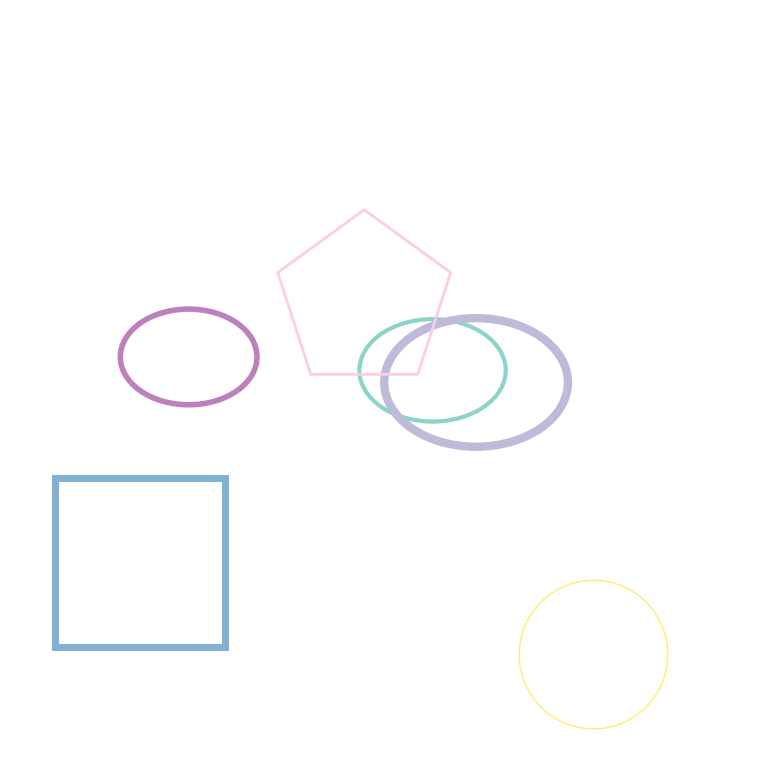[{"shape": "oval", "thickness": 1.5, "radius": 0.48, "center": [0.562, 0.519]}, {"shape": "oval", "thickness": 3, "radius": 0.6, "center": [0.618, 0.503]}, {"shape": "square", "thickness": 2.5, "radius": 0.55, "center": [0.182, 0.269]}, {"shape": "pentagon", "thickness": 1, "radius": 0.59, "center": [0.473, 0.609]}, {"shape": "oval", "thickness": 2, "radius": 0.44, "center": [0.245, 0.536]}, {"shape": "circle", "thickness": 0.5, "radius": 0.48, "center": [0.771, 0.15]}]